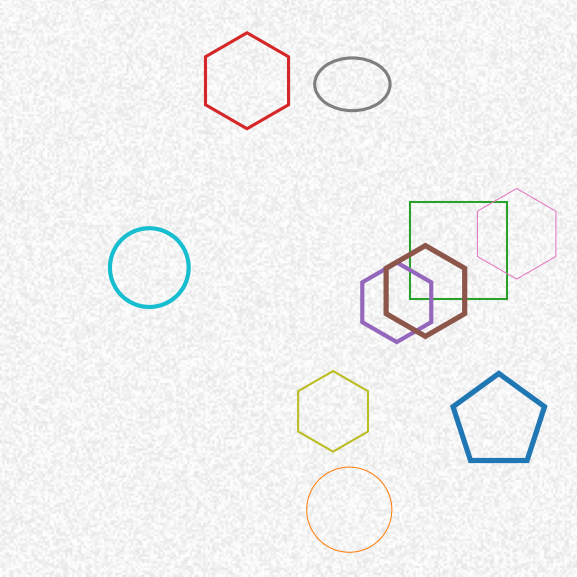[{"shape": "pentagon", "thickness": 2.5, "radius": 0.42, "center": [0.864, 0.269]}, {"shape": "circle", "thickness": 0.5, "radius": 0.37, "center": [0.605, 0.117]}, {"shape": "square", "thickness": 1, "radius": 0.42, "center": [0.794, 0.565]}, {"shape": "hexagon", "thickness": 1.5, "radius": 0.42, "center": [0.428, 0.859]}, {"shape": "hexagon", "thickness": 2, "radius": 0.34, "center": [0.687, 0.476]}, {"shape": "hexagon", "thickness": 2.5, "radius": 0.39, "center": [0.737, 0.495]}, {"shape": "hexagon", "thickness": 0.5, "radius": 0.39, "center": [0.895, 0.594]}, {"shape": "oval", "thickness": 1.5, "radius": 0.33, "center": [0.61, 0.853]}, {"shape": "hexagon", "thickness": 1, "radius": 0.35, "center": [0.577, 0.287]}, {"shape": "circle", "thickness": 2, "radius": 0.34, "center": [0.259, 0.536]}]